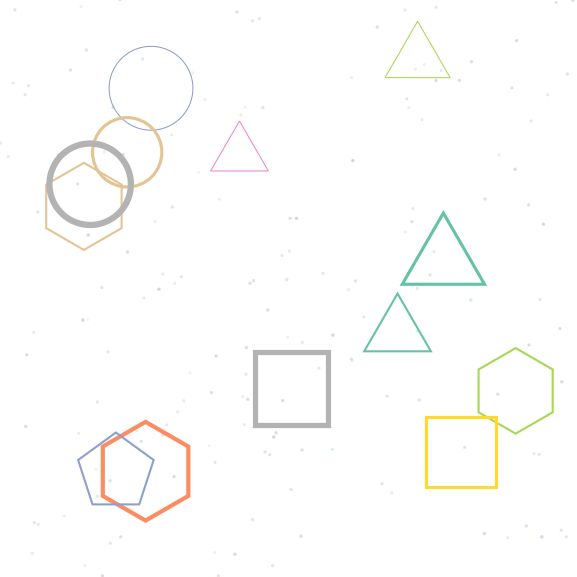[{"shape": "triangle", "thickness": 1, "radius": 0.33, "center": [0.688, 0.424]}, {"shape": "triangle", "thickness": 1.5, "radius": 0.41, "center": [0.768, 0.548]}, {"shape": "hexagon", "thickness": 2, "radius": 0.43, "center": [0.252, 0.183]}, {"shape": "pentagon", "thickness": 1, "radius": 0.34, "center": [0.201, 0.181]}, {"shape": "circle", "thickness": 0.5, "radius": 0.36, "center": [0.261, 0.846]}, {"shape": "triangle", "thickness": 0.5, "radius": 0.29, "center": [0.415, 0.732]}, {"shape": "hexagon", "thickness": 1, "radius": 0.37, "center": [0.893, 0.322]}, {"shape": "triangle", "thickness": 0.5, "radius": 0.33, "center": [0.723, 0.897]}, {"shape": "square", "thickness": 1.5, "radius": 0.3, "center": [0.798, 0.217]}, {"shape": "hexagon", "thickness": 1, "radius": 0.38, "center": [0.145, 0.642]}, {"shape": "circle", "thickness": 1.5, "radius": 0.3, "center": [0.22, 0.735]}, {"shape": "circle", "thickness": 3, "radius": 0.35, "center": [0.156, 0.68]}, {"shape": "square", "thickness": 2.5, "radius": 0.32, "center": [0.504, 0.326]}]